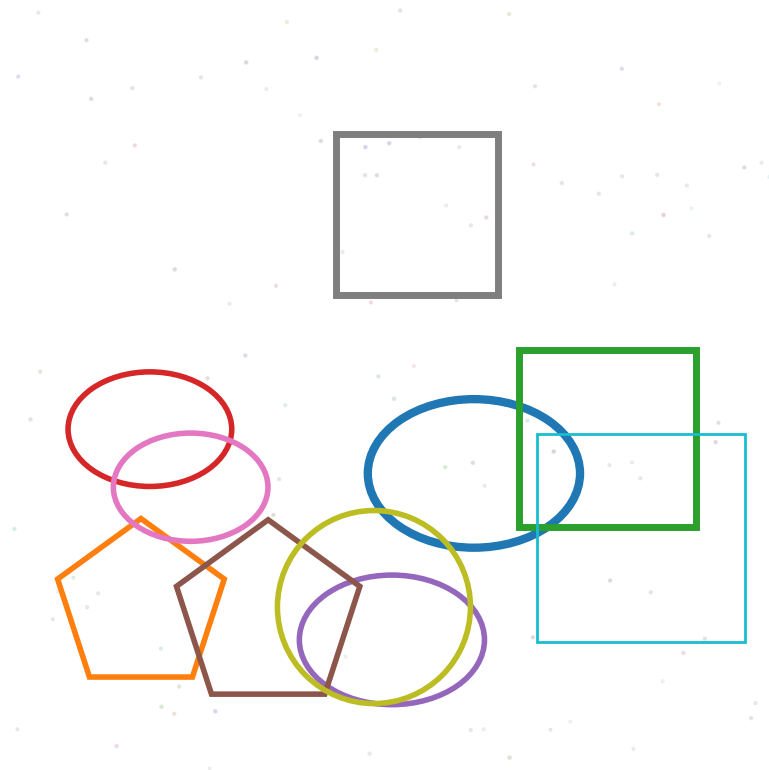[{"shape": "oval", "thickness": 3, "radius": 0.69, "center": [0.615, 0.385]}, {"shape": "pentagon", "thickness": 2, "radius": 0.57, "center": [0.183, 0.213]}, {"shape": "square", "thickness": 2.5, "radius": 0.58, "center": [0.789, 0.43]}, {"shape": "oval", "thickness": 2, "radius": 0.53, "center": [0.195, 0.443]}, {"shape": "oval", "thickness": 2, "radius": 0.6, "center": [0.509, 0.169]}, {"shape": "pentagon", "thickness": 2, "radius": 0.63, "center": [0.348, 0.2]}, {"shape": "oval", "thickness": 2, "radius": 0.5, "center": [0.248, 0.367]}, {"shape": "square", "thickness": 2.5, "radius": 0.52, "center": [0.541, 0.721]}, {"shape": "circle", "thickness": 2, "radius": 0.63, "center": [0.486, 0.212]}, {"shape": "square", "thickness": 1, "radius": 0.68, "center": [0.833, 0.301]}]